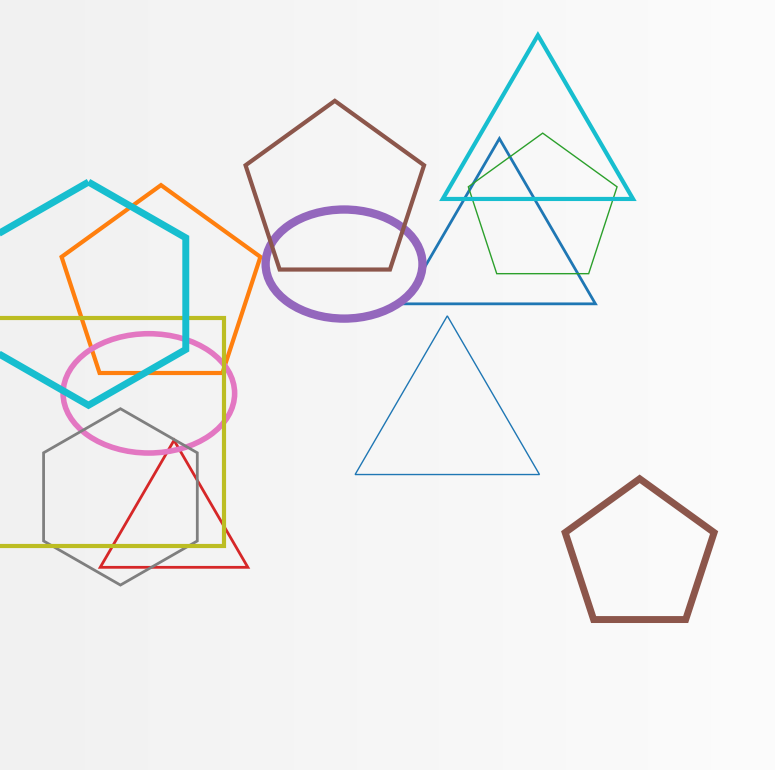[{"shape": "triangle", "thickness": 0.5, "radius": 0.69, "center": [0.577, 0.452]}, {"shape": "triangle", "thickness": 1, "radius": 0.72, "center": [0.644, 0.677]}, {"shape": "pentagon", "thickness": 1.5, "radius": 0.67, "center": [0.208, 0.625]}, {"shape": "pentagon", "thickness": 0.5, "radius": 0.5, "center": [0.7, 0.726]}, {"shape": "triangle", "thickness": 1, "radius": 0.55, "center": [0.225, 0.318]}, {"shape": "oval", "thickness": 3, "radius": 0.51, "center": [0.444, 0.657]}, {"shape": "pentagon", "thickness": 2.5, "radius": 0.51, "center": [0.825, 0.277]}, {"shape": "pentagon", "thickness": 1.5, "radius": 0.61, "center": [0.432, 0.748]}, {"shape": "oval", "thickness": 2, "radius": 0.55, "center": [0.192, 0.489]}, {"shape": "hexagon", "thickness": 1, "radius": 0.57, "center": [0.155, 0.355]}, {"shape": "square", "thickness": 1.5, "radius": 0.74, "center": [0.141, 0.439]}, {"shape": "triangle", "thickness": 1.5, "radius": 0.71, "center": [0.694, 0.812]}, {"shape": "hexagon", "thickness": 2.5, "radius": 0.72, "center": [0.114, 0.619]}]